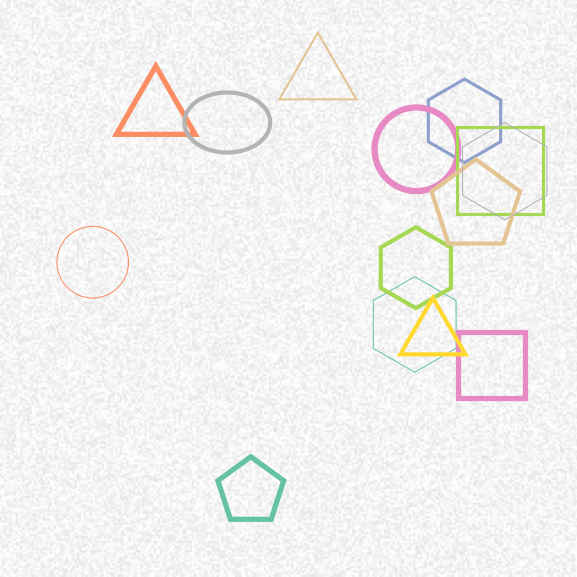[{"shape": "pentagon", "thickness": 2.5, "radius": 0.3, "center": [0.434, 0.148]}, {"shape": "hexagon", "thickness": 0.5, "radius": 0.41, "center": [0.718, 0.437]}, {"shape": "circle", "thickness": 0.5, "radius": 0.31, "center": [0.16, 0.545]}, {"shape": "triangle", "thickness": 2.5, "radius": 0.39, "center": [0.27, 0.806]}, {"shape": "hexagon", "thickness": 1.5, "radius": 0.36, "center": [0.804, 0.79]}, {"shape": "circle", "thickness": 3, "radius": 0.36, "center": [0.721, 0.741]}, {"shape": "square", "thickness": 2.5, "radius": 0.29, "center": [0.851, 0.367]}, {"shape": "square", "thickness": 1.5, "radius": 0.37, "center": [0.866, 0.704]}, {"shape": "hexagon", "thickness": 2, "radius": 0.35, "center": [0.72, 0.536]}, {"shape": "triangle", "thickness": 2, "radius": 0.33, "center": [0.75, 0.418]}, {"shape": "triangle", "thickness": 1, "radius": 0.39, "center": [0.55, 0.866]}, {"shape": "pentagon", "thickness": 2, "radius": 0.4, "center": [0.824, 0.643]}, {"shape": "oval", "thickness": 2, "radius": 0.37, "center": [0.394, 0.787]}, {"shape": "hexagon", "thickness": 0.5, "radius": 0.42, "center": [0.874, 0.703]}]